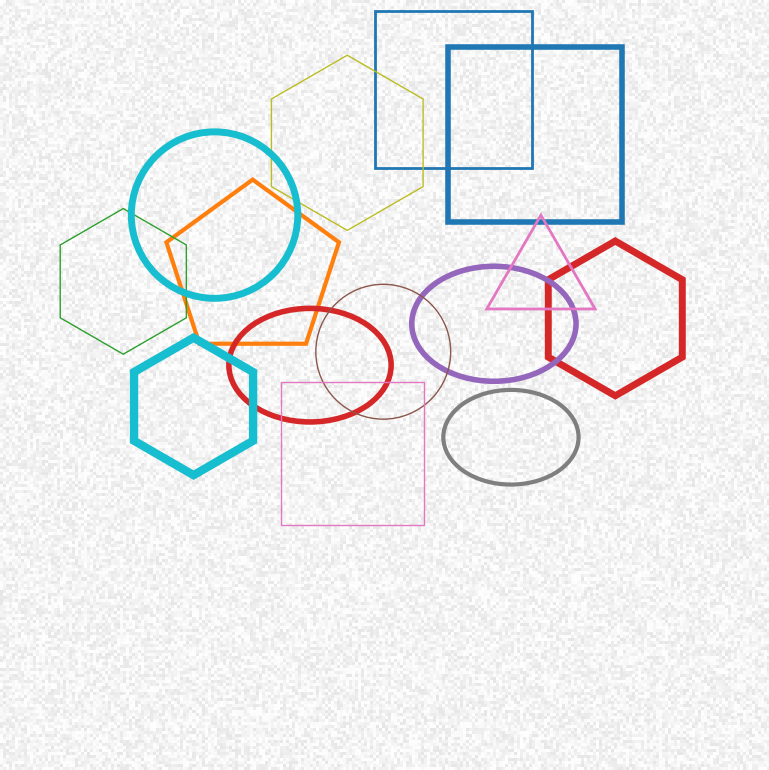[{"shape": "square", "thickness": 2, "radius": 0.57, "center": [0.695, 0.826]}, {"shape": "square", "thickness": 1, "radius": 0.51, "center": [0.589, 0.884]}, {"shape": "pentagon", "thickness": 1.5, "radius": 0.59, "center": [0.328, 0.649]}, {"shape": "hexagon", "thickness": 0.5, "radius": 0.47, "center": [0.16, 0.635]}, {"shape": "hexagon", "thickness": 2.5, "radius": 0.5, "center": [0.799, 0.586]}, {"shape": "oval", "thickness": 2, "radius": 0.53, "center": [0.403, 0.526]}, {"shape": "oval", "thickness": 2, "radius": 0.53, "center": [0.641, 0.58]}, {"shape": "circle", "thickness": 0.5, "radius": 0.44, "center": [0.498, 0.543]}, {"shape": "triangle", "thickness": 1, "radius": 0.41, "center": [0.702, 0.639]}, {"shape": "square", "thickness": 0.5, "radius": 0.46, "center": [0.458, 0.411]}, {"shape": "oval", "thickness": 1.5, "radius": 0.44, "center": [0.664, 0.432]}, {"shape": "hexagon", "thickness": 0.5, "radius": 0.57, "center": [0.451, 0.815]}, {"shape": "hexagon", "thickness": 3, "radius": 0.45, "center": [0.251, 0.472]}, {"shape": "circle", "thickness": 2.5, "radius": 0.54, "center": [0.279, 0.721]}]